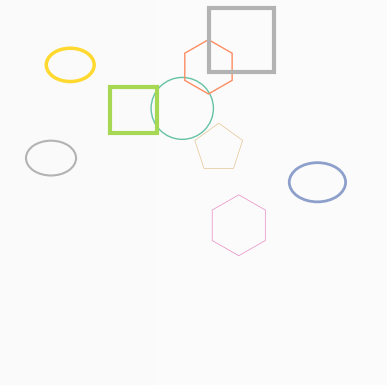[{"shape": "circle", "thickness": 1, "radius": 0.4, "center": [0.47, 0.718]}, {"shape": "hexagon", "thickness": 1, "radius": 0.35, "center": [0.538, 0.827]}, {"shape": "oval", "thickness": 2, "radius": 0.36, "center": [0.819, 0.527]}, {"shape": "hexagon", "thickness": 0.5, "radius": 0.4, "center": [0.616, 0.415]}, {"shape": "square", "thickness": 3, "radius": 0.3, "center": [0.344, 0.715]}, {"shape": "oval", "thickness": 2.5, "radius": 0.31, "center": [0.181, 0.831]}, {"shape": "pentagon", "thickness": 0.5, "radius": 0.32, "center": [0.564, 0.615]}, {"shape": "square", "thickness": 3, "radius": 0.42, "center": [0.623, 0.896]}, {"shape": "oval", "thickness": 1.5, "radius": 0.32, "center": [0.132, 0.589]}]